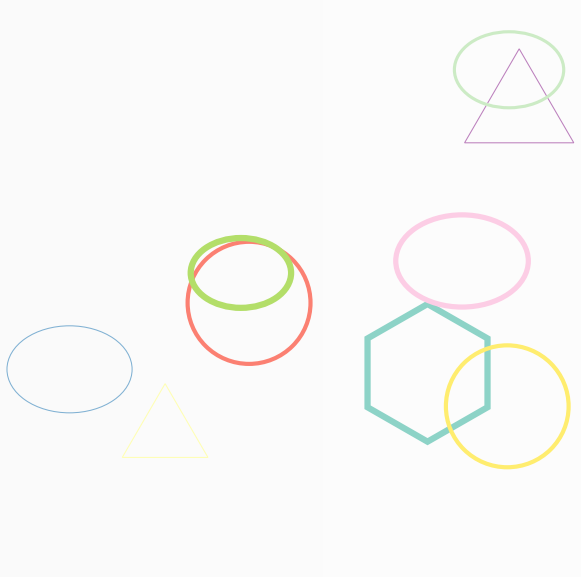[{"shape": "hexagon", "thickness": 3, "radius": 0.6, "center": [0.736, 0.353]}, {"shape": "triangle", "thickness": 0.5, "radius": 0.43, "center": [0.284, 0.25]}, {"shape": "circle", "thickness": 2, "radius": 0.53, "center": [0.428, 0.475]}, {"shape": "oval", "thickness": 0.5, "radius": 0.54, "center": [0.12, 0.36]}, {"shape": "oval", "thickness": 3, "radius": 0.43, "center": [0.414, 0.527]}, {"shape": "oval", "thickness": 2.5, "radius": 0.57, "center": [0.795, 0.547]}, {"shape": "triangle", "thickness": 0.5, "radius": 0.54, "center": [0.893, 0.806]}, {"shape": "oval", "thickness": 1.5, "radius": 0.47, "center": [0.876, 0.878]}, {"shape": "circle", "thickness": 2, "radius": 0.53, "center": [0.873, 0.296]}]